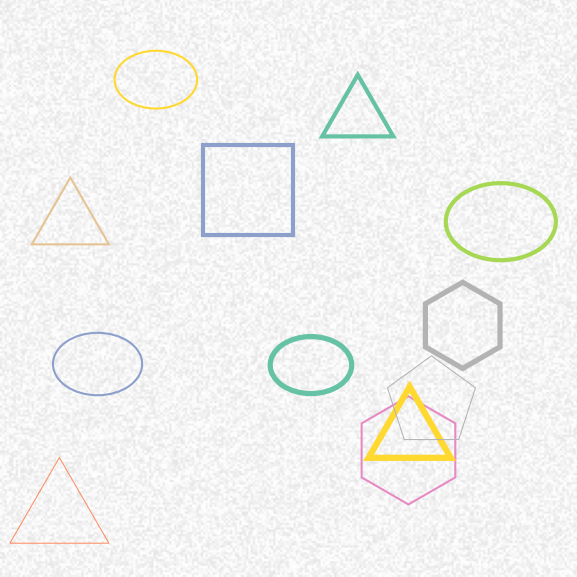[{"shape": "oval", "thickness": 2.5, "radius": 0.35, "center": [0.538, 0.367]}, {"shape": "triangle", "thickness": 2, "radius": 0.36, "center": [0.619, 0.798]}, {"shape": "triangle", "thickness": 0.5, "radius": 0.49, "center": [0.103, 0.108]}, {"shape": "oval", "thickness": 1, "radius": 0.39, "center": [0.169, 0.369]}, {"shape": "square", "thickness": 2, "radius": 0.39, "center": [0.43, 0.67]}, {"shape": "hexagon", "thickness": 1, "radius": 0.47, "center": [0.707, 0.219]}, {"shape": "oval", "thickness": 2, "radius": 0.48, "center": [0.867, 0.615]}, {"shape": "triangle", "thickness": 3, "radius": 0.41, "center": [0.709, 0.247]}, {"shape": "oval", "thickness": 1, "radius": 0.36, "center": [0.27, 0.861]}, {"shape": "triangle", "thickness": 1, "radius": 0.39, "center": [0.122, 0.615]}, {"shape": "pentagon", "thickness": 0.5, "radius": 0.4, "center": [0.747, 0.303]}, {"shape": "hexagon", "thickness": 2.5, "radius": 0.37, "center": [0.801, 0.436]}]